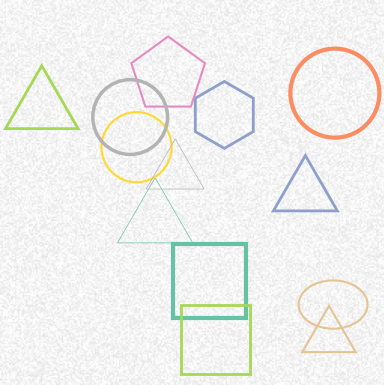[{"shape": "square", "thickness": 3, "radius": 0.48, "center": [0.545, 0.27]}, {"shape": "triangle", "thickness": 0.5, "radius": 0.56, "center": [0.403, 0.426]}, {"shape": "circle", "thickness": 3, "radius": 0.58, "center": [0.87, 0.758]}, {"shape": "triangle", "thickness": 2, "radius": 0.48, "center": [0.793, 0.5]}, {"shape": "hexagon", "thickness": 2, "radius": 0.43, "center": [0.583, 0.702]}, {"shape": "pentagon", "thickness": 1.5, "radius": 0.5, "center": [0.437, 0.805]}, {"shape": "square", "thickness": 2, "radius": 0.45, "center": [0.56, 0.118]}, {"shape": "triangle", "thickness": 2, "radius": 0.54, "center": [0.108, 0.72]}, {"shape": "circle", "thickness": 1.5, "radius": 0.46, "center": [0.355, 0.618]}, {"shape": "oval", "thickness": 1.5, "radius": 0.45, "center": [0.865, 0.209]}, {"shape": "triangle", "thickness": 1.5, "radius": 0.4, "center": [0.855, 0.126]}, {"shape": "triangle", "thickness": 0.5, "radius": 0.43, "center": [0.455, 0.552]}, {"shape": "circle", "thickness": 2.5, "radius": 0.49, "center": [0.338, 0.696]}]